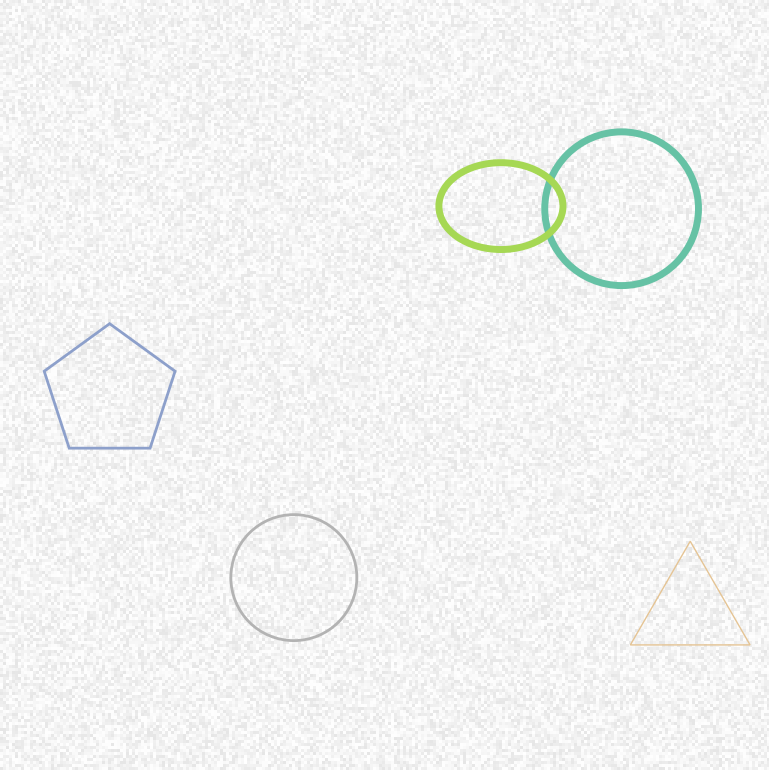[{"shape": "circle", "thickness": 2.5, "radius": 0.5, "center": [0.807, 0.729]}, {"shape": "pentagon", "thickness": 1, "radius": 0.45, "center": [0.142, 0.49]}, {"shape": "oval", "thickness": 2.5, "radius": 0.4, "center": [0.651, 0.732]}, {"shape": "triangle", "thickness": 0.5, "radius": 0.45, "center": [0.896, 0.207]}, {"shape": "circle", "thickness": 1, "radius": 0.41, "center": [0.382, 0.25]}]